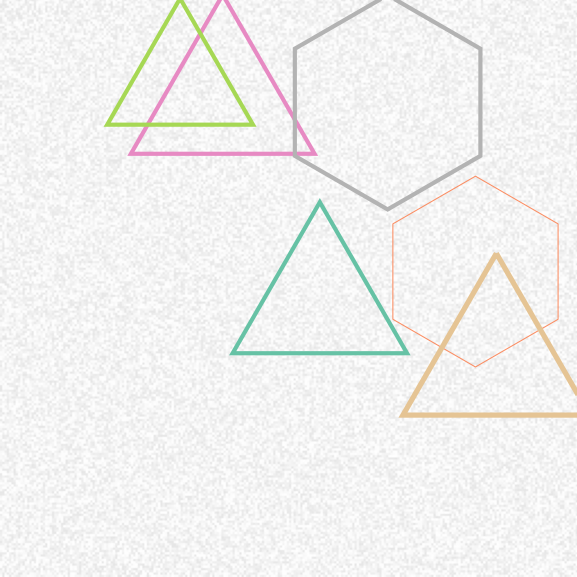[{"shape": "triangle", "thickness": 2, "radius": 0.87, "center": [0.554, 0.475]}, {"shape": "hexagon", "thickness": 0.5, "radius": 0.83, "center": [0.823, 0.529]}, {"shape": "triangle", "thickness": 2, "radius": 0.92, "center": [0.386, 0.825]}, {"shape": "triangle", "thickness": 2, "radius": 0.73, "center": [0.312, 0.856]}, {"shape": "triangle", "thickness": 2.5, "radius": 0.93, "center": [0.859, 0.374]}, {"shape": "hexagon", "thickness": 2, "radius": 0.93, "center": [0.671, 0.822]}]